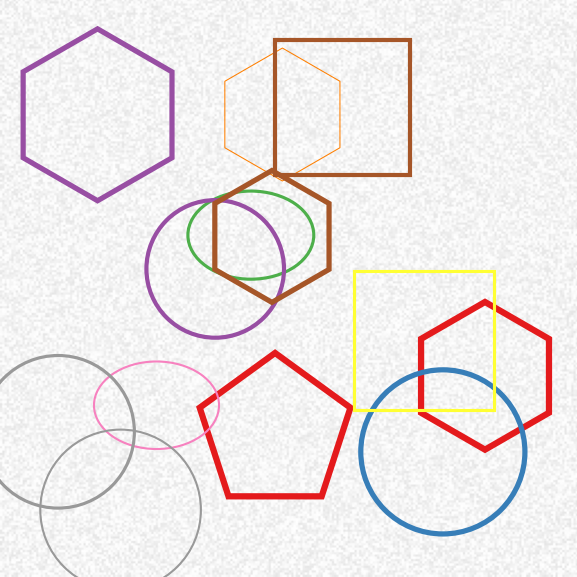[{"shape": "pentagon", "thickness": 3, "radius": 0.69, "center": [0.476, 0.251]}, {"shape": "hexagon", "thickness": 3, "radius": 0.64, "center": [0.84, 0.348]}, {"shape": "circle", "thickness": 2.5, "radius": 0.71, "center": [0.767, 0.217]}, {"shape": "oval", "thickness": 1.5, "radius": 0.54, "center": [0.434, 0.592]}, {"shape": "circle", "thickness": 2, "radius": 0.6, "center": [0.373, 0.533]}, {"shape": "hexagon", "thickness": 2.5, "radius": 0.74, "center": [0.169, 0.8]}, {"shape": "hexagon", "thickness": 0.5, "radius": 0.58, "center": [0.489, 0.801]}, {"shape": "square", "thickness": 1.5, "radius": 0.61, "center": [0.735, 0.409]}, {"shape": "square", "thickness": 2, "radius": 0.59, "center": [0.593, 0.813]}, {"shape": "hexagon", "thickness": 2.5, "radius": 0.57, "center": [0.471, 0.59]}, {"shape": "oval", "thickness": 1, "radius": 0.54, "center": [0.271, 0.297]}, {"shape": "circle", "thickness": 1.5, "radius": 0.66, "center": [0.101, 0.251]}, {"shape": "circle", "thickness": 1, "radius": 0.7, "center": [0.209, 0.116]}]